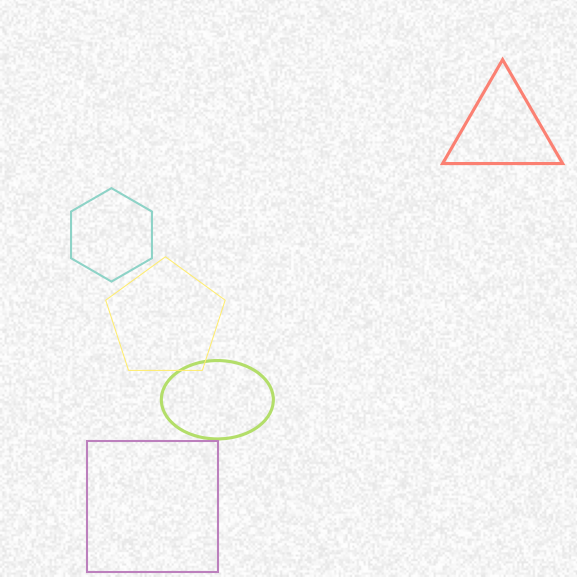[{"shape": "hexagon", "thickness": 1, "radius": 0.4, "center": [0.193, 0.592]}, {"shape": "triangle", "thickness": 1.5, "radius": 0.6, "center": [0.87, 0.776]}, {"shape": "oval", "thickness": 1.5, "radius": 0.48, "center": [0.376, 0.307]}, {"shape": "square", "thickness": 1, "radius": 0.57, "center": [0.264, 0.122]}, {"shape": "pentagon", "thickness": 0.5, "radius": 0.54, "center": [0.286, 0.446]}]